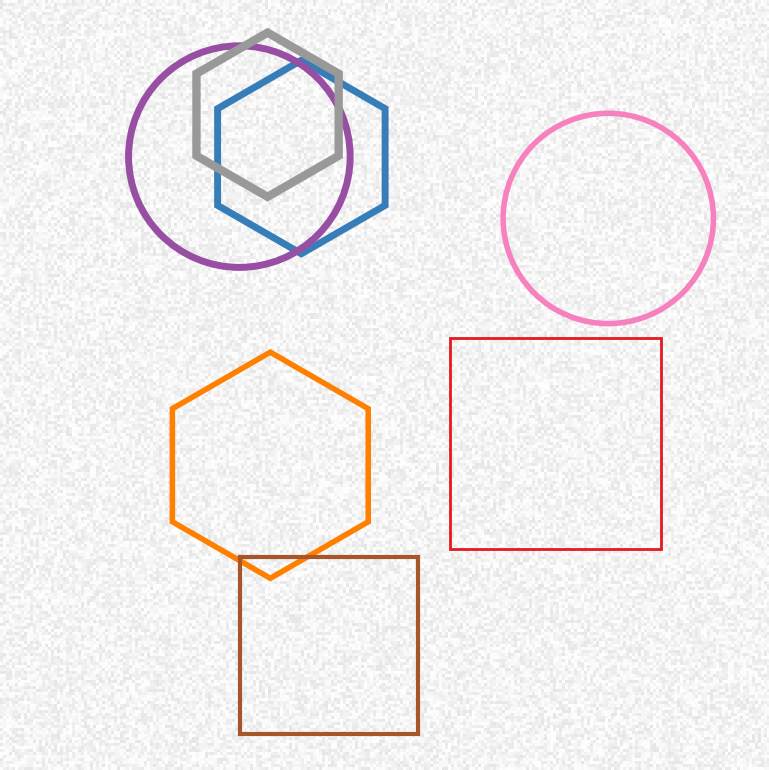[{"shape": "square", "thickness": 1, "radius": 0.68, "center": [0.721, 0.423]}, {"shape": "hexagon", "thickness": 2.5, "radius": 0.63, "center": [0.391, 0.796]}, {"shape": "circle", "thickness": 2.5, "radius": 0.72, "center": [0.311, 0.797]}, {"shape": "hexagon", "thickness": 2, "radius": 0.73, "center": [0.351, 0.396]}, {"shape": "square", "thickness": 1.5, "radius": 0.58, "center": [0.427, 0.162]}, {"shape": "circle", "thickness": 2, "radius": 0.68, "center": [0.79, 0.716]}, {"shape": "hexagon", "thickness": 3, "radius": 0.53, "center": [0.347, 0.851]}]